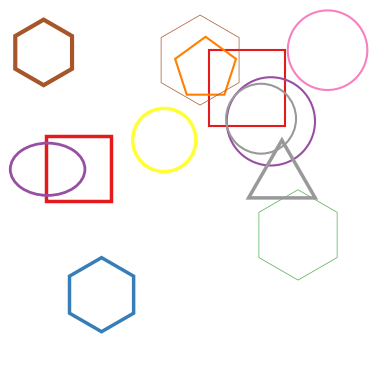[{"shape": "square", "thickness": 2.5, "radius": 0.42, "center": [0.204, 0.563]}, {"shape": "square", "thickness": 1.5, "radius": 0.49, "center": [0.642, 0.772]}, {"shape": "hexagon", "thickness": 2.5, "radius": 0.48, "center": [0.264, 0.235]}, {"shape": "hexagon", "thickness": 0.5, "radius": 0.59, "center": [0.774, 0.39]}, {"shape": "circle", "thickness": 1.5, "radius": 0.57, "center": [0.704, 0.685]}, {"shape": "oval", "thickness": 2, "radius": 0.48, "center": [0.124, 0.56]}, {"shape": "pentagon", "thickness": 1.5, "radius": 0.42, "center": [0.534, 0.821]}, {"shape": "circle", "thickness": 2.5, "radius": 0.41, "center": [0.427, 0.636]}, {"shape": "hexagon", "thickness": 0.5, "radius": 0.58, "center": [0.52, 0.844]}, {"shape": "hexagon", "thickness": 3, "radius": 0.43, "center": [0.113, 0.864]}, {"shape": "circle", "thickness": 1.5, "radius": 0.52, "center": [0.851, 0.87]}, {"shape": "triangle", "thickness": 2.5, "radius": 0.5, "center": [0.732, 0.536]}, {"shape": "circle", "thickness": 1.5, "radius": 0.45, "center": [0.678, 0.692]}]